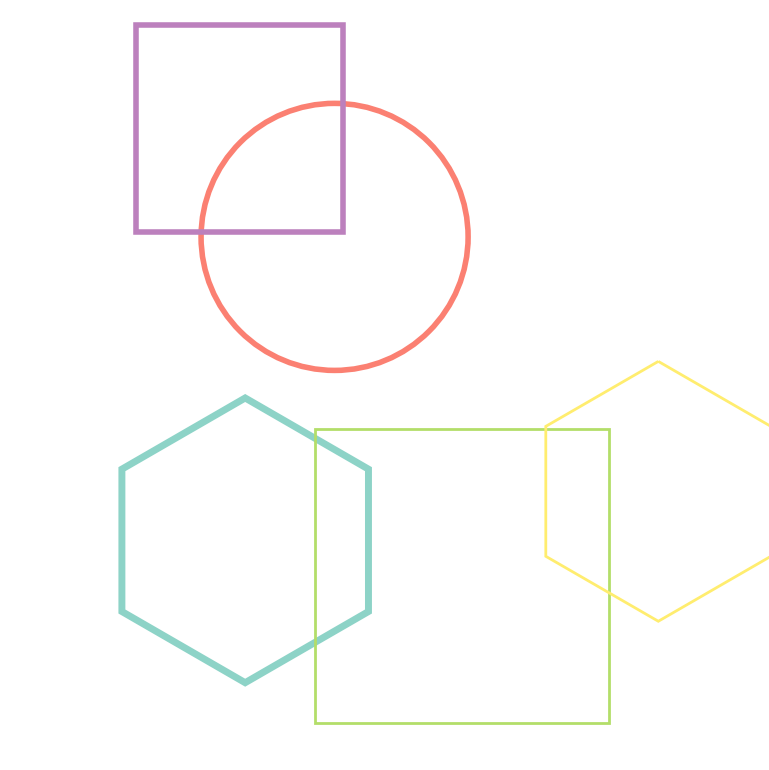[{"shape": "hexagon", "thickness": 2.5, "radius": 0.92, "center": [0.318, 0.298]}, {"shape": "circle", "thickness": 2, "radius": 0.87, "center": [0.435, 0.692]}, {"shape": "square", "thickness": 1, "radius": 0.95, "center": [0.6, 0.252]}, {"shape": "square", "thickness": 2, "radius": 0.67, "center": [0.311, 0.833]}, {"shape": "hexagon", "thickness": 1, "radius": 0.84, "center": [0.855, 0.362]}]